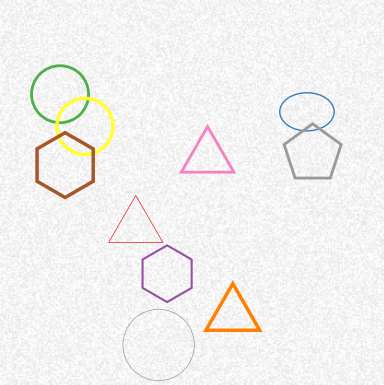[{"shape": "triangle", "thickness": 0.5, "radius": 0.41, "center": [0.353, 0.411]}, {"shape": "oval", "thickness": 1, "radius": 0.35, "center": [0.797, 0.71]}, {"shape": "circle", "thickness": 2, "radius": 0.37, "center": [0.156, 0.755]}, {"shape": "hexagon", "thickness": 1.5, "radius": 0.37, "center": [0.434, 0.289]}, {"shape": "triangle", "thickness": 2.5, "radius": 0.4, "center": [0.605, 0.183]}, {"shape": "circle", "thickness": 2.5, "radius": 0.36, "center": [0.221, 0.672]}, {"shape": "hexagon", "thickness": 2.5, "radius": 0.42, "center": [0.169, 0.571]}, {"shape": "triangle", "thickness": 2, "radius": 0.39, "center": [0.539, 0.592]}, {"shape": "pentagon", "thickness": 2, "radius": 0.39, "center": [0.812, 0.601]}, {"shape": "circle", "thickness": 0.5, "radius": 0.46, "center": [0.412, 0.104]}]